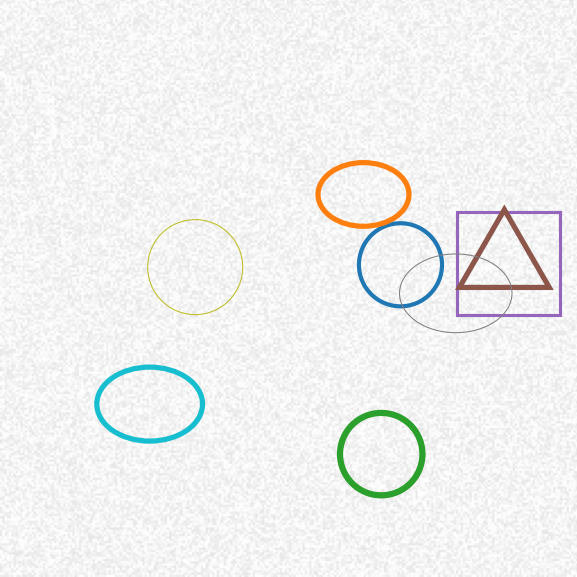[{"shape": "circle", "thickness": 2, "radius": 0.36, "center": [0.693, 0.541]}, {"shape": "oval", "thickness": 2.5, "radius": 0.39, "center": [0.629, 0.662]}, {"shape": "circle", "thickness": 3, "radius": 0.36, "center": [0.66, 0.213]}, {"shape": "square", "thickness": 1.5, "radius": 0.45, "center": [0.88, 0.543]}, {"shape": "triangle", "thickness": 2.5, "radius": 0.45, "center": [0.873, 0.546]}, {"shape": "oval", "thickness": 0.5, "radius": 0.49, "center": [0.789, 0.491]}, {"shape": "circle", "thickness": 0.5, "radius": 0.41, "center": [0.338, 0.537]}, {"shape": "oval", "thickness": 2.5, "radius": 0.46, "center": [0.259, 0.299]}]